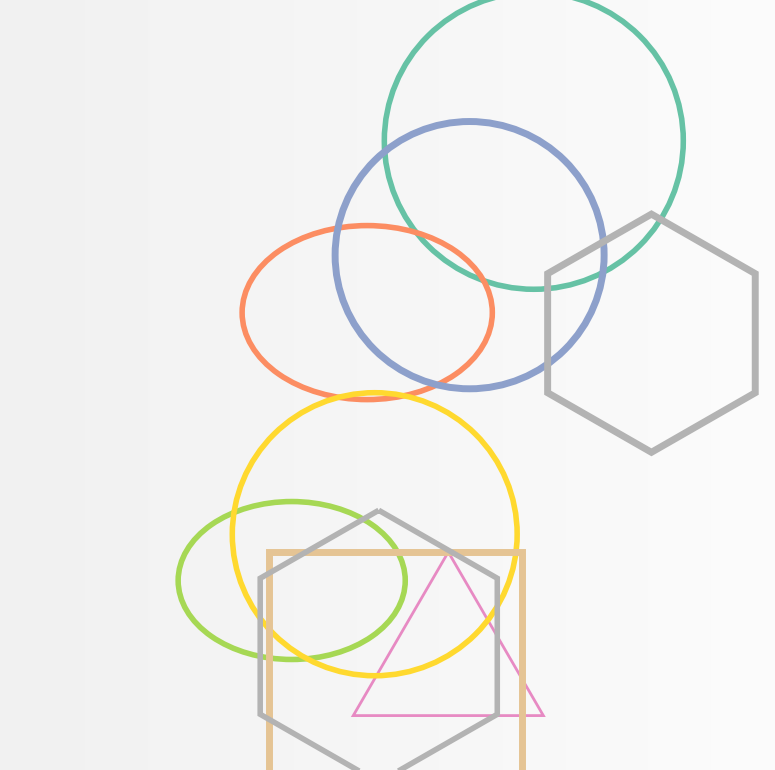[{"shape": "circle", "thickness": 2, "radius": 0.96, "center": [0.689, 0.817]}, {"shape": "oval", "thickness": 2, "radius": 0.81, "center": [0.474, 0.594]}, {"shape": "circle", "thickness": 2.5, "radius": 0.87, "center": [0.606, 0.669]}, {"shape": "triangle", "thickness": 1, "radius": 0.71, "center": [0.578, 0.141]}, {"shape": "oval", "thickness": 2, "radius": 0.73, "center": [0.376, 0.246]}, {"shape": "circle", "thickness": 2, "radius": 0.92, "center": [0.484, 0.306]}, {"shape": "square", "thickness": 2.5, "radius": 0.82, "center": [0.511, 0.12]}, {"shape": "hexagon", "thickness": 2.5, "radius": 0.77, "center": [0.841, 0.567]}, {"shape": "hexagon", "thickness": 2, "radius": 0.88, "center": [0.489, 0.161]}]